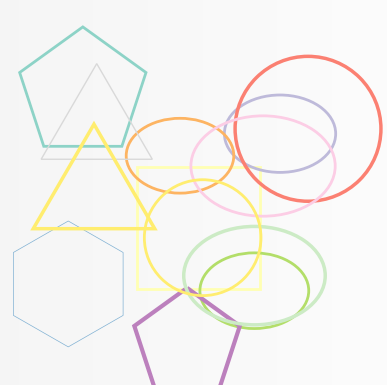[{"shape": "pentagon", "thickness": 2, "radius": 0.86, "center": [0.214, 0.759]}, {"shape": "square", "thickness": 2, "radius": 0.79, "center": [0.513, 0.408]}, {"shape": "oval", "thickness": 2, "radius": 0.72, "center": [0.723, 0.653]}, {"shape": "circle", "thickness": 2.5, "radius": 0.94, "center": [0.795, 0.665]}, {"shape": "hexagon", "thickness": 0.5, "radius": 0.82, "center": [0.176, 0.262]}, {"shape": "oval", "thickness": 2, "radius": 0.69, "center": [0.465, 0.596]}, {"shape": "oval", "thickness": 2, "radius": 0.7, "center": [0.656, 0.245]}, {"shape": "oval", "thickness": 2, "radius": 0.93, "center": [0.679, 0.569]}, {"shape": "triangle", "thickness": 1, "radius": 0.83, "center": [0.25, 0.669]}, {"shape": "pentagon", "thickness": 3, "radius": 0.72, "center": [0.483, 0.109]}, {"shape": "oval", "thickness": 2.5, "radius": 0.91, "center": [0.657, 0.284]}, {"shape": "triangle", "thickness": 2.5, "radius": 0.9, "center": [0.243, 0.496]}, {"shape": "circle", "thickness": 2, "radius": 0.75, "center": [0.523, 0.383]}]